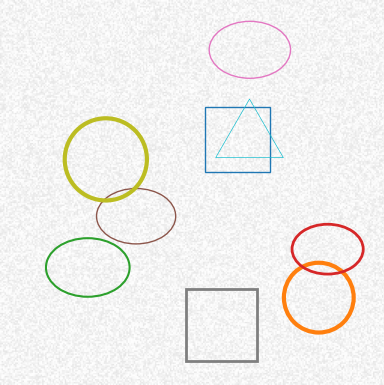[{"shape": "square", "thickness": 1, "radius": 0.42, "center": [0.616, 0.638]}, {"shape": "circle", "thickness": 3, "radius": 0.45, "center": [0.828, 0.227]}, {"shape": "oval", "thickness": 1.5, "radius": 0.54, "center": [0.228, 0.305]}, {"shape": "oval", "thickness": 2, "radius": 0.46, "center": [0.851, 0.353]}, {"shape": "oval", "thickness": 1, "radius": 0.51, "center": [0.354, 0.438]}, {"shape": "oval", "thickness": 1, "radius": 0.53, "center": [0.649, 0.871]}, {"shape": "square", "thickness": 2, "radius": 0.46, "center": [0.576, 0.156]}, {"shape": "circle", "thickness": 3, "radius": 0.53, "center": [0.275, 0.586]}, {"shape": "triangle", "thickness": 0.5, "radius": 0.51, "center": [0.648, 0.641]}]